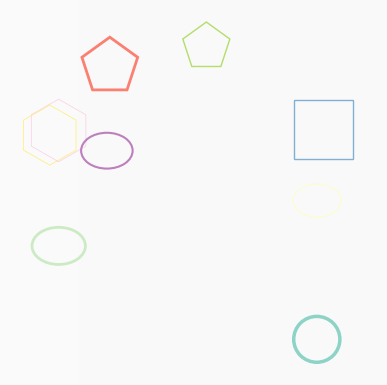[{"shape": "circle", "thickness": 2.5, "radius": 0.3, "center": [0.818, 0.119]}, {"shape": "oval", "thickness": 0.5, "radius": 0.31, "center": [0.818, 0.479]}, {"shape": "pentagon", "thickness": 2, "radius": 0.38, "center": [0.283, 0.828]}, {"shape": "square", "thickness": 1, "radius": 0.38, "center": [0.834, 0.664]}, {"shape": "pentagon", "thickness": 1, "radius": 0.32, "center": [0.532, 0.879]}, {"shape": "hexagon", "thickness": 0.5, "radius": 0.41, "center": [0.151, 0.661]}, {"shape": "oval", "thickness": 1.5, "radius": 0.33, "center": [0.276, 0.609]}, {"shape": "oval", "thickness": 2, "radius": 0.34, "center": [0.152, 0.361]}, {"shape": "hexagon", "thickness": 0.5, "radius": 0.39, "center": [0.129, 0.649]}]